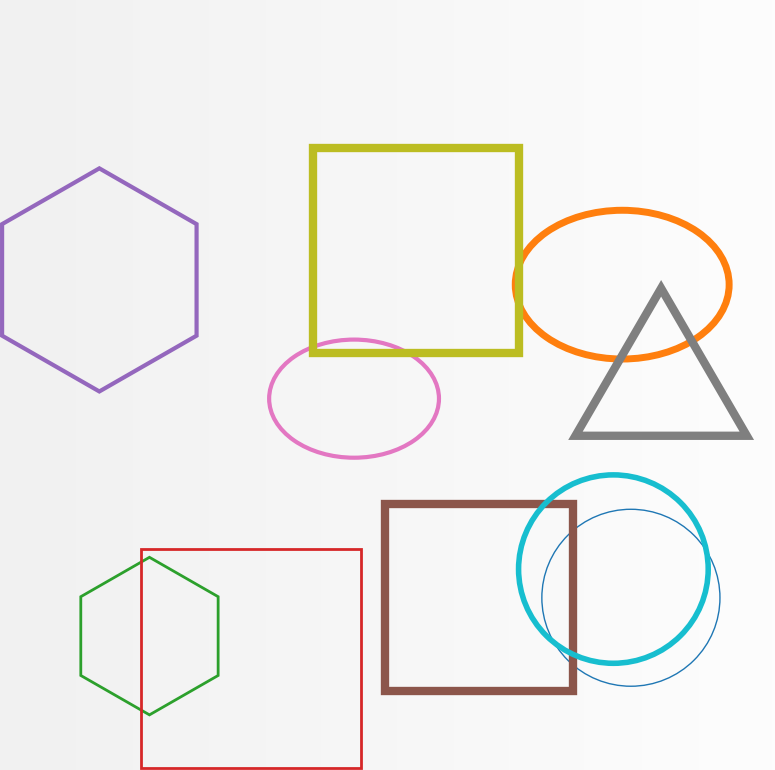[{"shape": "circle", "thickness": 0.5, "radius": 0.57, "center": [0.814, 0.224]}, {"shape": "oval", "thickness": 2.5, "radius": 0.69, "center": [0.803, 0.63]}, {"shape": "hexagon", "thickness": 1, "radius": 0.51, "center": [0.193, 0.174]}, {"shape": "square", "thickness": 1, "radius": 0.71, "center": [0.324, 0.145]}, {"shape": "hexagon", "thickness": 1.5, "radius": 0.72, "center": [0.128, 0.636]}, {"shape": "square", "thickness": 3, "radius": 0.61, "center": [0.618, 0.224]}, {"shape": "oval", "thickness": 1.5, "radius": 0.55, "center": [0.457, 0.482]}, {"shape": "triangle", "thickness": 3, "radius": 0.64, "center": [0.853, 0.498]}, {"shape": "square", "thickness": 3, "radius": 0.66, "center": [0.537, 0.675]}, {"shape": "circle", "thickness": 2, "radius": 0.61, "center": [0.791, 0.261]}]